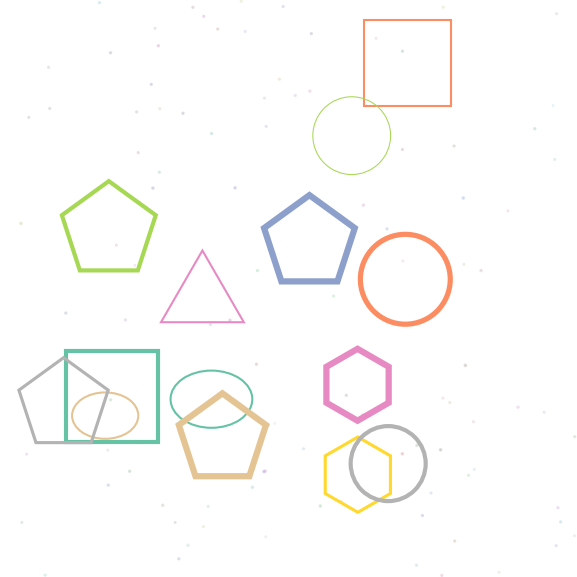[{"shape": "oval", "thickness": 1, "radius": 0.35, "center": [0.366, 0.308]}, {"shape": "square", "thickness": 2, "radius": 0.4, "center": [0.194, 0.312]}, {"shape": "circle", "thickness": 2.5, "radius": 0.39, "center": [0.702, 0.516]}, {"shape": "square", "thickness": 1, "radius": 0.37, "center": [0.705, 0.89]}, {"shape": "pentagon", "thickness": 3, "radius": 0.41, "center": [0.536, 0.579]}, {"shape": "hexagon", "thickness": 3, "radius": 0.31, "center": [0.619, 0.333]}, {"shape": "triangle", "thickness": 1, "radius": 0.41, "center": [0.351, 0.483]}, {"shape": "pentagon", "thickness": 2, "radius": 0.43, "center": [0.188, 0.6]}, {"shape": "circle", "thickness": 0.5, "radius": 0.34, "center": [0.609, 0.764]}, {"shape": "hexagon", "thickness": 1.5, "radius": 0.33, "center": [0.62, 0.177]}, {"shape": "pentagon", "thickness": 3, "radius": 0.4, "center": [0.385, 0.239]}, {"shape": "oval", "thickness": 1, "radius": 0.29, "center": [0.182, 0.279]}, {"shape": "circle", "thickness": 2, "radius": 0.32, "center": [0.672, 0.196]}, {"shape": "pentagon", "thickness": 1.5, "radius": 0.41, "center": [0.11, 0.298]}]